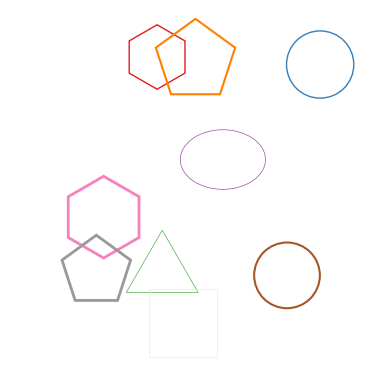[{"shape": "hexagon", "thickness": 1, "radius": 0.42, "center": [0.408, 0.852]}, {"shape": "circle", "thickness": 1, "radius": 0.44, "center": [0.832, 0.832]}, {"shape": "triangle", "thickness": 0.5, "radius": 0.54, "center": [0.421, 0.294]}, {"shape": "oval", "thickness": 0.5, "radius": 0.55, "center": [0.579, 0.586]}, {"shape": "pentagon", "thickness": 1.5, "radius": 0.54, "center": [0.508, 0.843]}, {"shape": "square", "thickness": 0.5, "radius": 0.44, "center": [0.475, 0.162]}, {"shape": "circle", "thickness": 1.5, "radius": 0.43, "center": [0.745, 0.285]}, {"shape": "hexagon", "thickness": 2, "radius": 0.53, "center": [0.269, 0.436]}, {"shape": "pentagon", "thickness": 2, "radius": 0.47, "center": [0.25, 0.295]}]